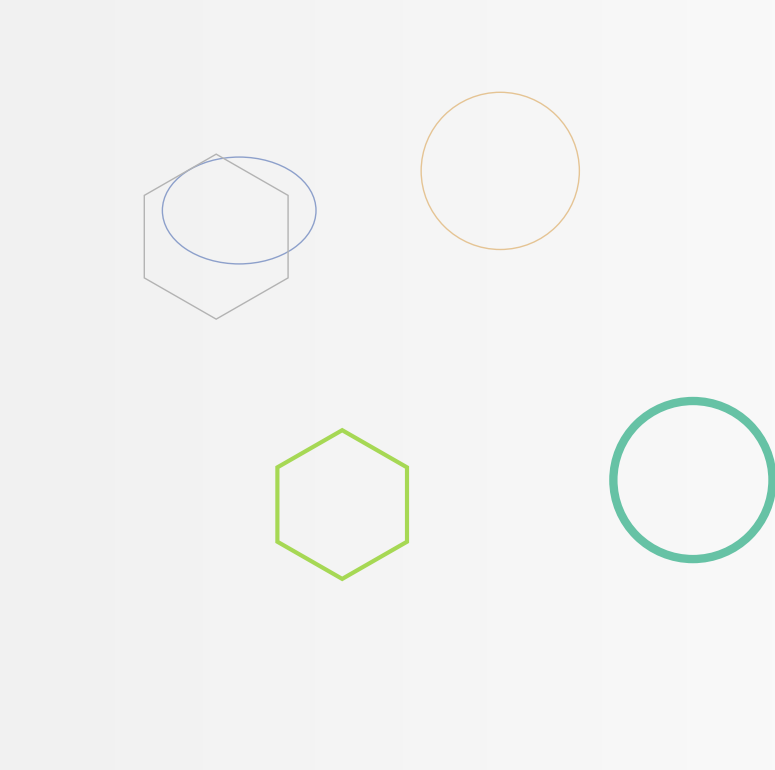[{"shape": "circle", "thickness": 3, "radius": 0.51, "center": [0.894, 0.377]}, {"shape": "oval", "thickness": 0.5, "radius": 0.5, "center": [0.309, 0.727]}, {"shape": "hexagon", "thickness": 1.5, "radius": 0.48, "center": [0.442, 0.345]}, {"shape": "circle", "thickness": 0.5, "radius": 0.51, "center": [0.645, 0.778]}, {"shape": "hexagon", "thickness": 0.5, "radius": 0.54, "center": [0.279, 0.693]}]